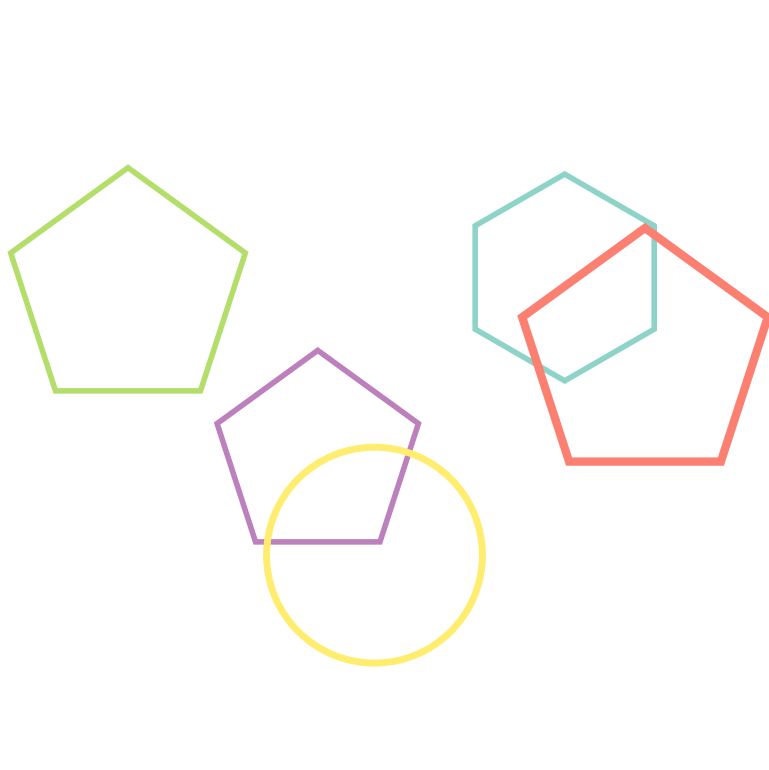[{"shape": "hexagon", "thickness": 2, "radius": 0.67, "center": [0.733, 0.64]}, {"shape": "pentagon", "thickness": 3, "radius": 0.84, "center": [0.838, 0.536]}, {"shape": "pentagon", "thickness": 2, "radius": 0.8, "center": [0.166, 0.622]}, {"shape": "pentagon", "thickness": 2, "radius": 0.69, "center": [0.413, 0.407]}, {"shape": "circle", "thickness": 2.5, "radius": 0.7, "center": [0.486, 0.279]}]